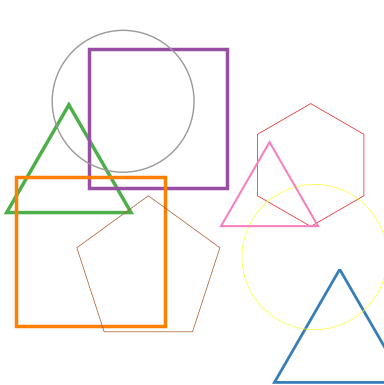[{"shape": "hexagon", "thickness": 0.5, "radius": 0.8, "center": [0.807, 0.571]}, {"shape": "triangle", "thickness": 2, "radius": 0.98, "center": [0.882, 0.105]}, {"shape": "triangle", "thickness": 2.5, "radius": 0.93, "center": [0.179, 0.541]}, {"shape": "square", "thickness": 2.5, "radius": 0.9, "center": [0.411, 0.692]}, {"shape": "square", "thickness": 2.5, "radius": 0.97, "center": [0.235, 0.347]}, {"shape": "circle", "thickness": 0.5, "radius": 0.94, "center": [0.817, 0.332]}, {"shape": "pentagon", "thickness": 0.5, "radius": 0.98, "center": [0.385, 0.296]}, {"shape": "triangle", "thickness": 1.5, "radius": 0.73, "center": [0.7, 0.485]}, {"shape": "circle", "thickness": 1, "radius": 0.92, "center": [0.32, 0.737]}]